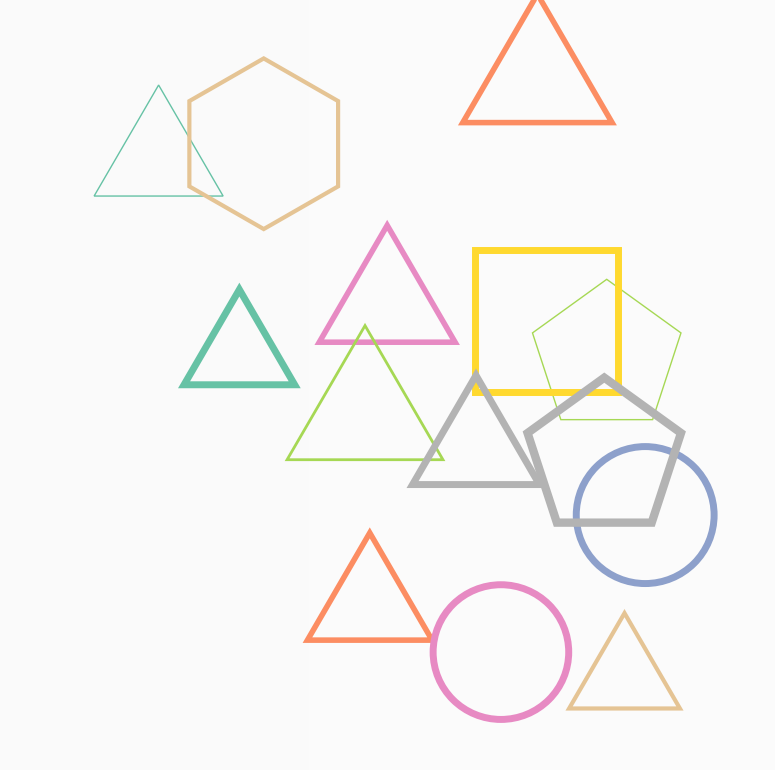[{"shape": "triangle", "thickness": 0.5, "radius": 0.48, "center": [0.205, 0.793]}, {"shape": "triangle", "thickness": 2.5, "radius": 0.41, "center": [0.309, 0.542]}, {"shape": "triangle", "thickness": 2, "radius": 0.46, "center": [0.477, 0.215]}, {"shape": "triangle", "thickness": 2, "radius": 0.56, "center": [0.693, 0.896]}, {"shape": "circle", "thickness": 2.5, "radius": 0.44, "center": [0.833, 0.331]}, {"shape": "circle", "thickness": 2.5, "radius": 0.44, "center": [0.646, 0.153]}, {"shape": "triangle", "thickness": 2, "radius": 0.51, "center": [0.5, 0.606]}, {"shape": "triangle", "thickness": 1, "radius": 0.58, "center": [0.471, 0.461]}, {"shape": "pentagon", "thickness": 0.5, "radius": 0.5, "center": [0.783, 0.537]}, {"shape": "square", "thickness": 2.5, "radius": 0.46, "center": [0.705, 0.583]}, {"shape": "triangle", "thickness": 1.5, "radius": 0.41, "center": [0.806, 0.121]}, {"shape": "hexagon", "thickness": 1.5, "radius": 0.55, "center": [0.34, 0.813]}, {"shape": "pentagon", "thickness": 3, "radius": 0.52, "center": [0.78, 0.405]}, {"shape": "triangle", "thickness": 2.5, "radius": 0.47, "center": [0.614, 0.418]}]